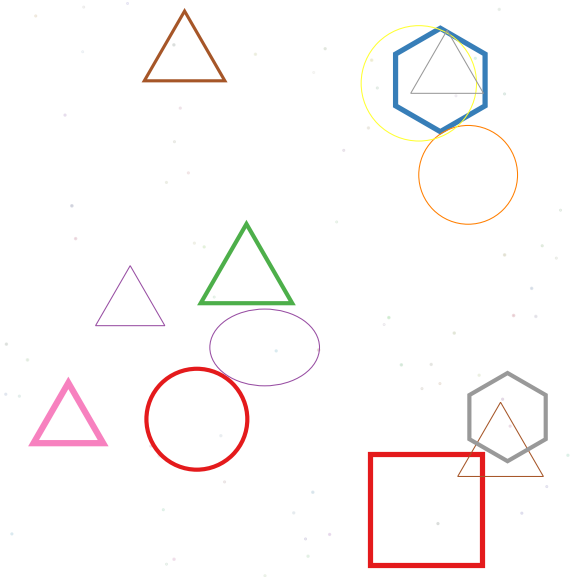[{"shape": "circle", "thickness": 2, "radius": 0.44, "center": [0.341, 0.273]}, {"shape": "square", "thickness": 2.5, "radius": 0.48, "center": [0.738, 0.117]}, {"shape": "hexagon", "thickness": 2.5, "radius": 0.45, "center": [0.762, 0.861]}, {"shape": "triangle", "thickness": 2, "radius": 0.46, "center": [0.427, 0.52]}, {"shape": "oval", "thickness": 0.5, "radius": 0.47, "center": [0.458, 0.397]}, {"shape": "triangle", "thickness": 0.5, "radius": 0.35, "center": [0.225, 0.47]}, {"shape": "circle", "thickness": 0.5, "radius": 0.43, "center": [0.811, 0.696]}, {"shape": "circle", "thickness": 0.5, "radius": 0.5, "center": [0.725, 0.855]}, {"shape": "triangle", "thickness": 0.5, "radius": 0.43, "center": [0.867, 0.217]}, {"shape": "triangle", "thickness": 1.5, "radius": 0.4, "center": [0.32, 0.899]}, {"shape": "triangle", "thickness": 3, "radius": 0.35, "center": [0.118, 0.267]}, {"shape": "triangle", "thickness": 0.5, "radius": 0.36, "center": [0.774, 0.874]}, {"shape": "hexagon", "thickness": 2, "radius": 0.38, "center": [0.879, 0.277]}]